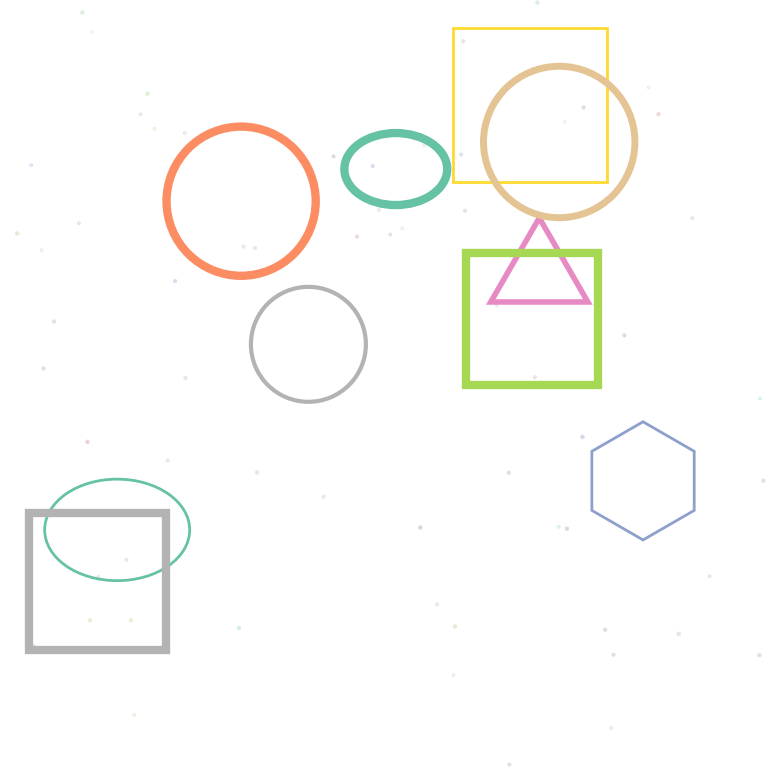[{"shape": "oval", "thickness": 3, "radius": 0.33, "center": [0.514, 0.78]}, {"shape": "oval", "thickness": 1, "radius": 0.47, "center": [0.152, 0.312]}, {"shape": "circle", "thickness": 3, "radius": 0.48, "center": [0.313, 0.739]}, {"shape": "hexagon", "thickness": 1, "radius": 0.38, "center": [0.835, 0.376]}, {"shape": "triangle", "thickness": 2, "radius": 0.36, "center": [0.7, 0.644]}, {"shape": "square", "thickness": 3, "radius": 0.43, "center": [0.691, 0.585]}, {"shape": "square", "thickness": 1, "radius": 0.5, "center": [0.688, 0.863]}, {"shape": "circle", "thickness": 2.5, "radius": 0.49, "center": [0.726, 0.816]}, {"shape": "square", "thickness": 3, "radius": 0.45, "center": [0.127, 0.245]}, {"shape": "circle", "thickness": 1.5, "radius": 0.37, "center": [0.401, 0.553]}]